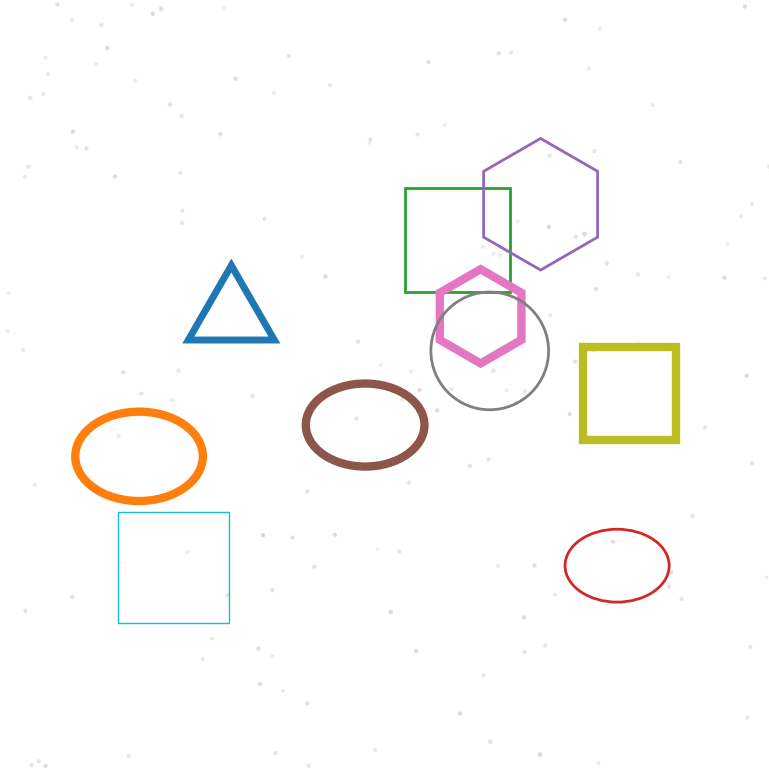[{"shape": "triangle", "thickness": 2.5, "radius": 0.32, "center": [0.3, 0.591]}, {"shape": "oval", "thickness": 3, "radius": 0.41, "center": [0.181, 0.407]}, {"shape": "square", "thickness": 1, "radius": 0.34, "center": [0.594, 0.689]}, {"shape": "oval", "thickness": 1, "radius": 0.34, "center": [0.801, 0.265]}, {"shape": "hexagon", "thickness": 1, "radius": 0.43, "center": [0.702, 0.735]}, {"shape": "oval", "thickness": 3, "radius": 0.39, "center": [0.474, 0.448]}, {"shape": "hexagon", "thickness": 3, "radius": 0.31, "center": [0.624, 0.589]}, {"shape": "circle", "thickness": 1, "radius": 0.38, "center": [0.636, 0.544]}, {"shape": "square", "thickness": 3, "radius": 0.3, "center": [0.818, 0.489]}, {"shape": "square", "thickness": 0.5, "radius": 0.36, "center": [0.225, 0.263]}]